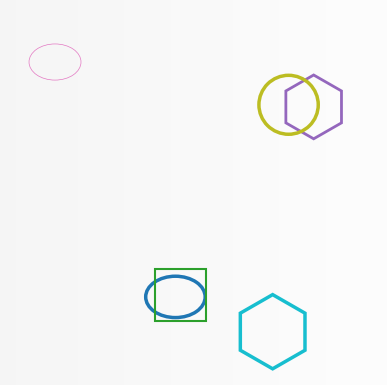[{"shape": "oval", "thickness": 2.5, "radius": 0.38, "center": [0.453, 0.229]}, {"shape": "square", "thickness": 1.5, "radius": 0.33, "center": [0.466, 0.234]}, {"shape": "hexagon", "thickness": 2, "radius": 0.41, "center": [0.809, 0.722]}, {"shape": "oval", "thickness": 0.5, "radius": 0.34, "center": [0.142, 0.839]}, {"shape": "circle", "thickness": 2.5, "radius": 0.38, "center": [0.745, 0.728]}, {"shape": "hexagon", "thickness": 2.5, "radius": 0.48, "center": [0.704, 0.138]}]